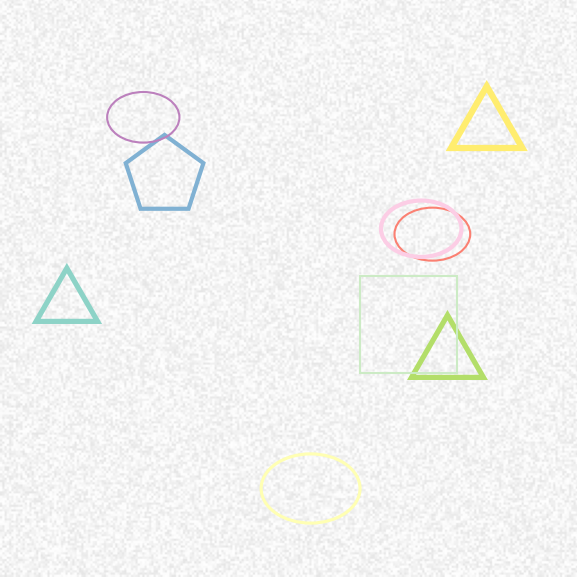[{"shape": "triangle", "thickness": 2.5, "radius": 0.31, "center": [0.116, 0.473]}, {"shape": "oval", "thickness": 1.5, "radius": 0.43, "center": [0.538, 0.153]}, {"shape": "oval", "thickness": 1, "radius": 0.33, "center": [0.749, 0.594]}, {"shape": "pentagon", "thickness": 2, "radius": 0.35, "center": [0.285, 0.695]}, {"shape": "triangle", "thickness": 2.5, "radius": 0.36, "center": [0.775, 0.382]}, {"shape": "oval", "thickness": 2, "radius": 0.35, "center": [0.729, 0.603]}, {"shape": "oval", "thickness": 1, "radius": 0.31, "center": [0.248, 0.796]}, {"shape": "square", "thickness": 1, "radius": 0.42, "center": [0.707, 0.437]}, {"shape": "triangle", "thickness": 3, "radius": 0.36, "center": [0.843, 0.778]}]